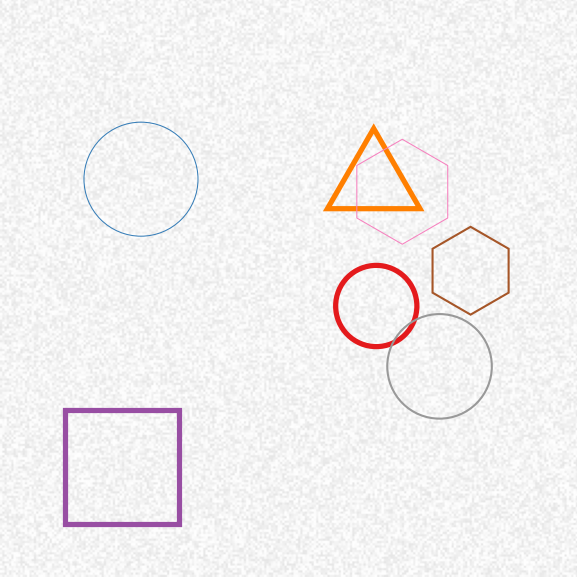[{"shape": "circle", "thickness": 2.5, "radius": 0.35, "center": [0.652, 0.469]}, {"shape": "circle", "thickness": 0.5, "radius": 0.49, "center": [0.244, 0.689]}, {"shape": "square", "thickness": 2.5, "radius": 0.49, "center": [0.211, 0.191]}, {"shape": "triangle", "thickness": 2.5, "radius": 0.46, "center": [0.647, 0.684]}, {"shape": "hexagon", "thickness": 1, "radius": 0.38, "center": [0.815, 0.53]}, {"shape": "hexagon", "thickness": 0.5, "radius": 0.45, "center": [0.697, 0.667]}, {"shape": "circle", "thickness": 1, "radius": 0.45, "center": [0.761, 0.365]}]